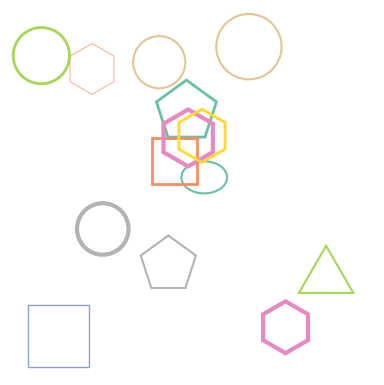[{"shape": "oval", "thickness": 1.5, "radius": 0.3, "center": [0.531, 0.539]}, {"shape": "pentagon", "thickness": 2, "radius": 0.41, "center": [0.484, 0.71]}, {"shape": "square", "thickness": 2, "radius": 0.3, "center": [0.453, 0.581]}, {"shape": "hexagon", "thickness": 0.5, "radius": 0.33, "center": [0.239, 0.821]}, {"shape": "square", "thickness": 1, "radius": 0.4, "center": [0.152, 0.127]}, {"shape": "hexagon", "thickness": 3, "radius": 0.37, "center": [0.489, 0.642]}, {"shape": "hexagon", "thickness": 3, "radius": 0.34, "center": [0.742, 0.15]}, {"shape": "circle", "thickness": 2, "radius": 0.37, "center": [0.107, 0.856]}, {"shape": "triangle", "thickness": 1.5, "radius": 0.41, "center": [0.847, 0.28]}, {"shape": "hexagon", "thickness": 2, "radius": 0.35, "center": [0.525, 0.647]}, {"shape": "circle", "thickness": 1.5, "radius": 0.42, "center": [0.647, 0.879]}, {"shape": "circle", "thickness": 1.5, "radius": 0.34, "center": [0.414, 0.838]}, {"shape": "pentagon", "thickness": 1.5, "radius": 0.38, "center": [0.437, 0.313]}, {"shape": "circle", "thickness": 3, "radius": 0.33, "center": [0.267, 0.405]}]